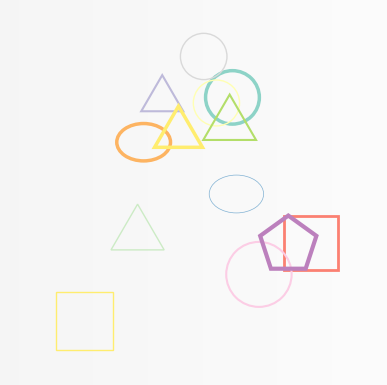[{"shape": "circle", "thickness": 2.5, "radius": 0.35, "center": [0.6, 0.747]}, {"shape": "circle", "thickness": 1, "radius": 0.3, "center": [0.559, 0.733]}, {"shape": "triangle", "thickness": 1.5, "radius": 0.31, "center": [0.419, 0.742]}, {"shape": "square", "thickness": 2, "radius": 0.35, "center": [0.803, 0.369]}, {"shape": "oval", "thickness": 0.5, "radius": 0.35, "center": [0.61, 0.496]}, {"shape": "oval", "thickness": 2.5, "radius": 0.35, "center": [0.371, 0.631]}, {"shape": "triangle", "thickness": 1.5, "radius": 0.39, "center": [0.593, 0.676]}, {"shape": "circle", "thickness": 1.5, "radius": 0.42, "center": [0.668, 0.287]}, {"shape": "circle", "thickness": 1, "radius": 0.3, "center": [0.526, 0.853]}, {"shape": "pentagon", "thickness": 3, "radius": 0.38, "center": [0.744, 0.364]}, {"shape": "triangle", "thickness": 1, "radius": 0.4, "center": [0.355, 0.391]}, {"shape": "square", "thickness": 1, "radius": 0.37, "center": [0.218, 0.166]}, {"shape": "triangle", "thickness": 2.5, "radius": 0.36, "center": [0.461, 0.653]}]